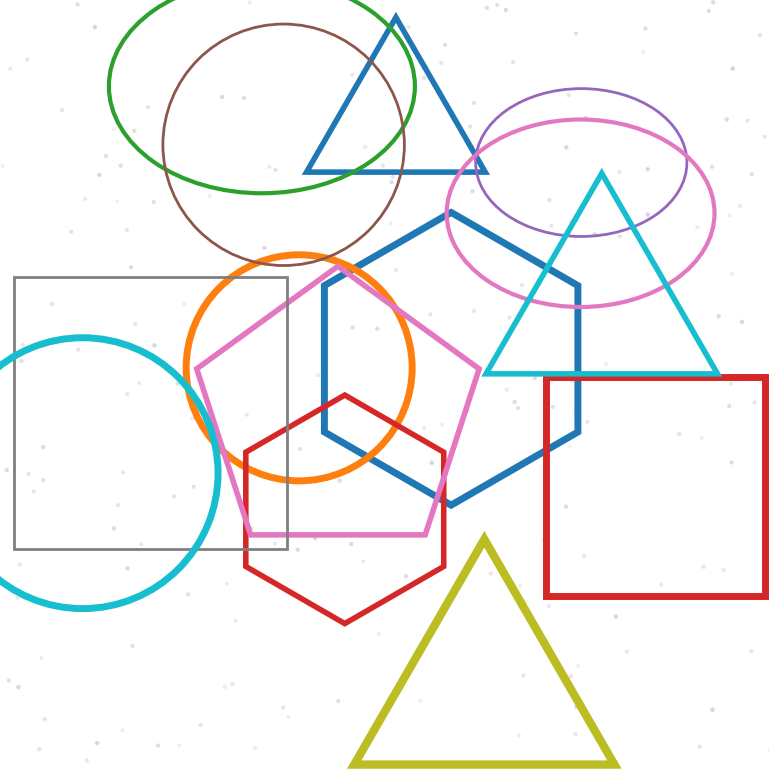[{"shape": "hexagon", "thickness": 2.5, "radius": 0.95, "center": [0.586, 0.534]}, {"shape": "triangle", "thickness": 2, "radius": 0.67, "center": [0.514, 0.843]}, {"shape": "circle", "thickness": 2.5, "radius": 0.73, "center": [0.389, 0.522]}, {"shape": "oval", "thickness": 1.5, "radius": 0.99, "center": [0.34, 0.888]}, {"shape": "hexagon", "thickness": 2, "radius": 0.74, "center": [0.448, 0.339]}, {"shape": "square", "thickness": 2.5, "radius": 0.71, "center": [0.851, 0.369]}, {"shape": "oval", "thickness": 1, "radius": 0.69, "center": [0.755, 0.789]}, {"shape": "circle", "thickness": 1, "radius": 0.78, "center": [0.368, 0.812]}, {"shape": "pentagon", "thickness": 2, "radius": 0.96, "center": [0.439, 0.461]}, {"shape": "oval", "thickness": 1.5, "radius": 0.87, "center": [0.754, 0.723]}, {"shape": "square", "thickness": 1, "radius": 0.89, "center": [0.195, 0.464]}, {"shape": "triangle", "thickness": 3, "radius": 0.98, "center": [0.629, 0.105]}, {"shape": "circle", "thickness": 2.5, "radius": 0.88, "center": [0.107, 0.385]}, {"shape": "triangle", "thickness": 2, "radius": 0.87, "center": [0.782, 0.601]}]